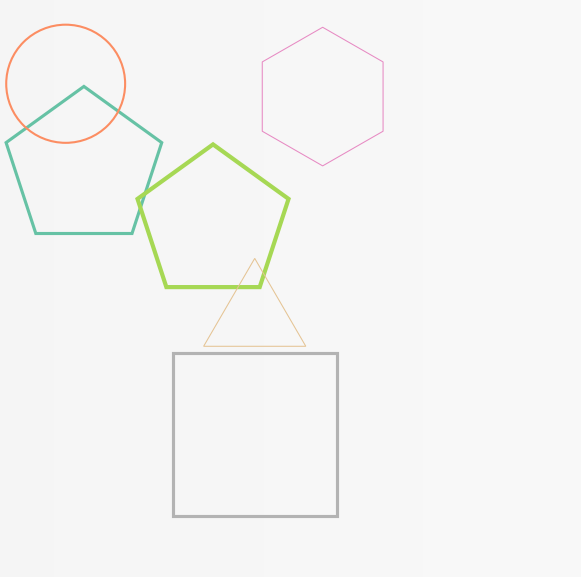[{"shape": "pentagon", "thickness": 1.5, "radius": 0.7, "center": [0.144, 0.709]}, {"shape": "circle", "thickness": 1, "radius": 0.51, "center": [0.113, 0.854]}, {"shape": "hexagon", "thickness": 0.5, "radius": 0.6, "center": [0.555, 0.832]}, {"shape": "pentagon", "thickness": 2, "radius": 0.68, "center": [0.367, 0.613]}, {"shape": "triangle", "thickness": 0.5, "radius": 0.51, "center": [0.438, 0.45]}, {"shape": "square", "thickness": 1.5, "radius": 0.71, "center": [0.438, 0.246]}]